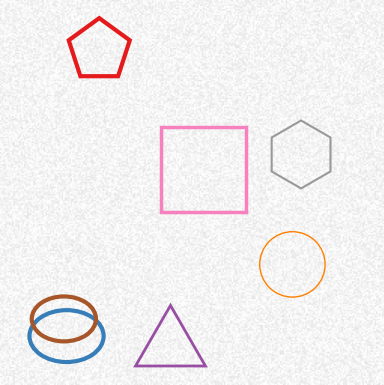[{"shape": "pentagon", "thickness": 3, "radius": 0.42, "center": [0.258, 0.87]}, {"shape": "oval", "thickness": 3, "radius": 0.48, "center": [0.173, 0.127]}, {"shape": "triangle", "thickness": 2, "radius": 0.52, "center": [0.443, 0.102]}, {"shape": "circle", "thickness": 1, "radius": 0.42, "center": [0.76, 0.313]}, {"shape": "oval", "thickness": 3, "radius": 0.42, "center": [0.166, 0.172]}, {"shape": "square", "thickness": 2.5, "radius": 0.55, "center": [0.528, 0.56]}, {"shape": "hexagon", "thickness": 1.5, "radius": 0.44, "center": [0.782, 0.599]}]